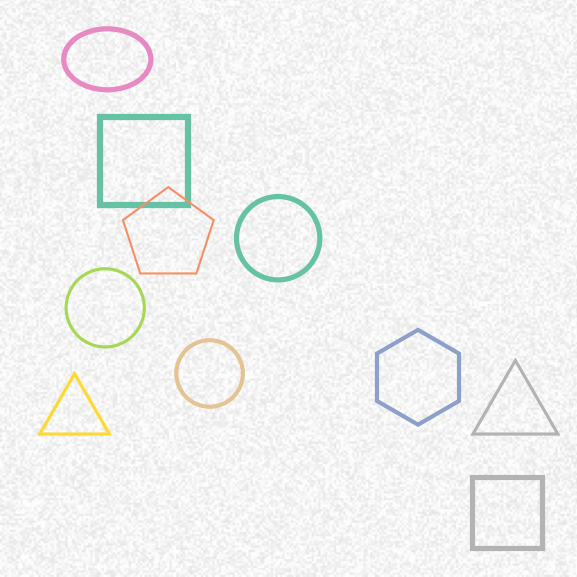[{"shape": "square", "thickness": 3, "radius": 0.38, "center": [0.249, 0.72]}, {"shape": "circle", "thickness": 2.5, "radius": 0.36, "center": [0.482, 0.587]}, {"shape": "pentagon", "thickness": 1, "radius": 0.41, "center": [0.291, 0.592]}, {"shape": "hexagon", "thickness": 2, "radius": 0.41, "center": [0.724, 0.346]}, {"shape": "oval", "thickness": 2.5, "radius": 0.38, "center": [0.186, 0.896]}, {"shape": "circle", "thickness": 1.5, "radius": 0.34, "center": [0.182, 0.466]}, {"shape": "triangle", "thickness": 1.5, "radius": 0.35, "center": [0.129, 0.282]}, {"shape": "circle", "thickness": 2, "radius": 0.29, "center": [0.363, 0.352]}, {"shape": "square", "thickness": 2.5, "radius": 0.3, "center": [0.878, 0.112]}, {"shape": "triangle", "thickness": 1.5, "radius": 0.42, "center": [0.892, 0.29]}]